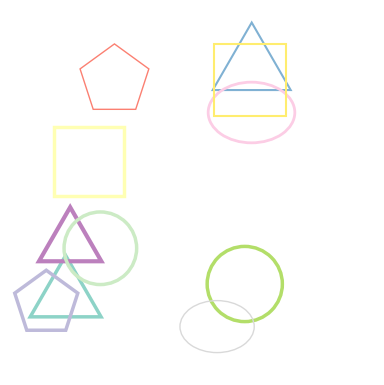[{"shape": "triangle", "thickness": 2.5, "radius": 0.53, "center": [0.171, 0.23]}, {"shape": "square", "thickness": 2.5, "radius": 0.45, "center": [0.232, 0.58]}, {"shape": "pentagon", "thickness": 2.5, "radius": 0.43, "center": [0.12, 0.212]}, {"shape": "pentagon", "thickness": 1, "radius": 0.47, "center": [0.297, 0.792]}, {"shape": "triangle", "thickness": 1.5, "radius": 0.58, "center": [0.654, 0.825]}, {"shape": "circle", "thickness": 2.5, "radius": 0.49, "center": [0.636, 0.262]}, {"shape": "oval", "thickness": 2, "radius": 0.56, "center": [0.653, 0.708]}, {"shape": "oval", "thickness": 1, "radius": 0.48, "center": [0.564, 0.152]}, {"shape": "triangle", "thickness": 3, "radius": 0.47, "center": [0.182, 0.368]}, {"shape": "circle", "thickness": 2.5, "radius": 0.47, "center": [0.261, 0.355]}, {"shape": "square", "thickness": 1.5, "radius": 0.47, "center": [0.649, 0.792]}]